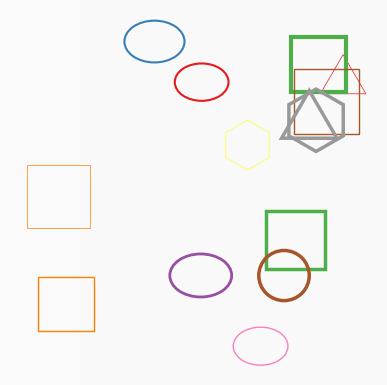[{"shape": "oval", "thickness": 1.5, "radius": 0.35, "center": [0.52, 0.787]}, {"shape": "triangle", "thickness": 0.5, "radius": 0.34, "center": [0.885, 0.79]}, {"shape": "oval", "thickness": 1.5, "radius": 0.39, "center": [0.399, 0.892]}, {"shape": "square", "thickness": 2.5, "radius": 0.38, "center": [0.763, 0.377]}, {"shape": "square", "thickness": 3, "radius": 0.35, "center": [0.822, 0.832]}, {"shape": "oval", "thickness": 2, "radius": 0.4, "center": [0.518, 0.285]}, {"shape": "square", "thickness": 1, "radius": 0.36, "center": [0.17, 0.21]}, {"shape": "square", "thickness": 0.5, "radius": 0.41, "center": [0.15, 0.49]}, {"shape": "hexagon", "thickness": 0.5, "radius": 0.32, "center": [0.639, 0.623]}, {"shape": "square", "thickness": 1, "radius": 0.42, "center": [0.843, 0.736]}, {"shape": "circle", "thickness": 2.5, "radius": 0.33, "center": [0.733, 0.284]}, {"shape": "oval", "thickness": 1, "radius": 0.35, "center": [0.672, 0.101]}, {"shape": "triangle", "thickness": 2.5, "radius": 0.41, "center": [0.798, 0.682]}, {"shape": "hexagon", "thickness": 2.5, "radius": 0.4, "center": [0.816, 0.688]}]